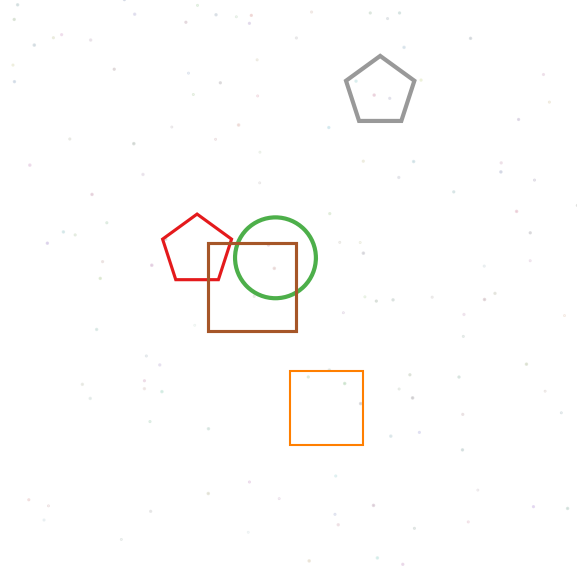[{"shape": "pentagon", "thickness": 1.5, "radius": 0.31, "center": [0.341, 0.566]}, {"shape": "circle", "thickness": 2, "radius": 0.35, "center": [0.477, 0.553]}, {"shape": "square", "thickness": 1, "radius": 0.32, "center": [0.565, 0.293]}, {"shape": "square", "thickness": 1.5, "radius": 0.38, "center": [0.436, 0.502]}, {"shape": "pentagon", "thickness": 2, "radius": 0.31, "center": [0.658, 0.84]}]